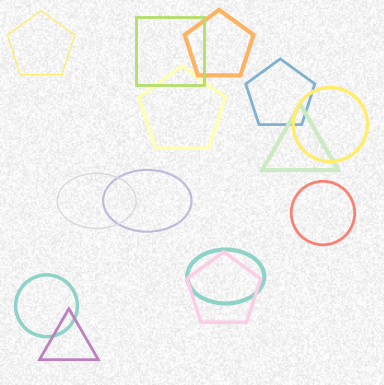[{"shape": "circle", "thickness": 2.5, "radius": 0.4, "center": [0.121, 0.206]}, {"shape": "oval", "thickness": 3, "radius": 0.5, "center": [0.586, 0.282]}, {"shape": "pentagon", "thickness": 2.5, "radius": 0.59, "center": [0.473, 0.711]}, {"shape": "oval", "thickness": 1.5, "radius": 0.57, "center": [0.383, 0.479]}, {"shape": "circle", "thickness": 2, "radius": 0.41, "center": [0.839, 0.447]}, {"shape": "pentagon", "thickness": 2, "radius": 0.47, "center": [0.728, 0.753]}, {"shape": "pentagon", "thickness": 3, "radius": 0.47, "center": [0.569, 0.88]}, {"shape": "square", "thickness": 2, "radius": 0.44, "center": [0.441, 0.867]}, {"shape": "pentagon", "thickness": 2.5, "radius": 0.5, "center": [0.581, 0.245]}, {"shape": "oval", "thickness": 1, "radius": 0.51, "center": [0.251, 0.478]}, {"shape": "triangle", "thickness": 2, "radius": 0.44, "center": [0.179, 0.11]}, {"shape": "triangle", "thickness": 3, "radius": 0.57, "center": [0.78, 0.615]}, {"shape": "circle", "thickness": 2.5, "radius": 0.48, "center": [0.858, 0.677]}, {"shape": "pentagon", "thickness": 1, "radius": 0.46, "center": [0.107, 0.88]}]